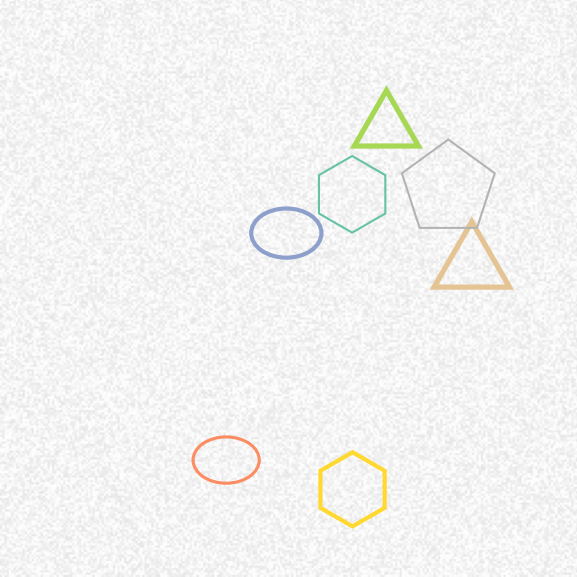[{"shape": "hexagon", "thickness": 1, "radius": 0.33, "center": [0.61, 0.663]}, {"shape": "oval", "thickness": 1.5, "radius": 0.29, "center": [0.392, 0.202]}, {"shape": "oval", "thickness": 2, "radius": 0.3, "center": [0.496, 0.596]}, {"shape": "triangle", "thickness": 2.5, "radius": 0.32, "center": [0.669, 0.778]}, {"shape": "hexagon", "thickness": 2, "radius": 0.32, "center": [0.611, 0.152]}, {"shape": "triangle", "thickness": 2.5, "radius": 0.38, "center": [0.817, 0.54]}, {"shape": "pentagon", "thickness": 1, "radius": 0.42, "center": [0.776, 0.673]}]